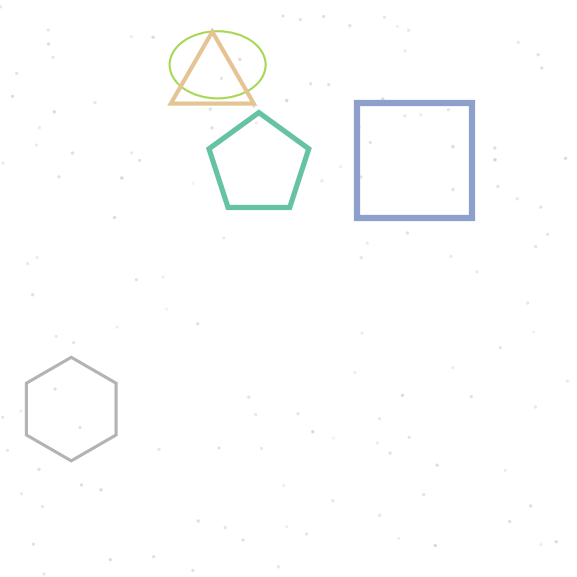[{"shape": "pentagon", "thickness": 2.5, "radius": 0.45, "center": [0.448, 0.713]}, {"shape": "square", "thickness": 3, "radius": 0.5, "center": [0.717, 0.721]}, {"shape": "oval", "thickness": 1, "radius": 0.42, "center": [0.377, 0.887]}, {"shape": "triangle", "thickness": 2, "radius": 0.41, "center": [0.368, 0.861]}, {"shape": "hexagon", "thickness": 1.5, "radius": 0.45, "center": [0.123, 0.291]}]